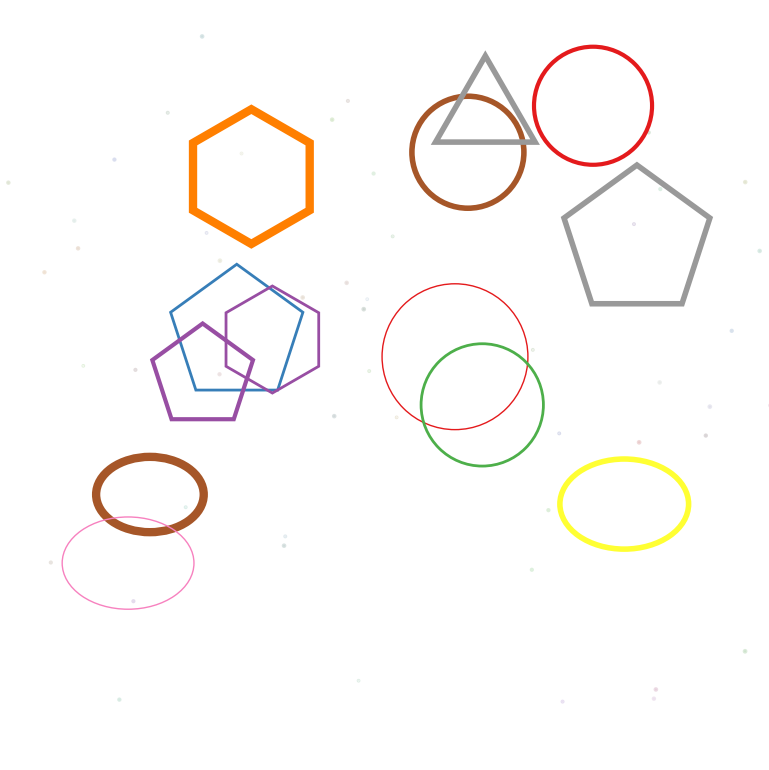[{"shape": "circle", "thickness": 0.5, "radius": 0.47, "center": [0.591, 0.537]}, {"shape": "circle", "thickness": 1.5, "radius": 0.38, "center": [0.77, 0.863]}, {"shape": "pentagon", "thickness": 1, "radius": 0.45, "center": [0.307, 0.566]}, {"shape": "circle", "thickness": 1, "radius": 0.4, "center": [0.626, 0.474]}, {"shape": "hexagon", "thickness": 1, "radius": 0.35, "center": [0.354, 0.559]}, {"shape": "pentagon", "thickness": 1.5, "radius": 0.34, "center": [0.263, 0.511]}, {"shape": "hexagon", "thickness": 3, "radius": 0.44, "center": [0.326, 0.771]}, {"shape": "oval", "thickness": 2, "radius": 0.42, "center": [0.811, 0.345]}, {"shape": "circle", "thickness": 2, "radius": 0.36, "center": [0.608, 0.802]}, {"shape": "oval", "thickness": 3, "radius": 0.35, "center": [0.195, 0.358]}, {"shape": "oval", "thickness": 0.5, "radius": 0.43, "center": [0.166, 0.269]}, {"shape": "pentagon", "thickness": 2, "radius": 0.5, "center": [0.827, 0.686]}, {"shape": "triangle", "thickness": 2, "radius": 0.37, "center": [0.63, 0.853]}]